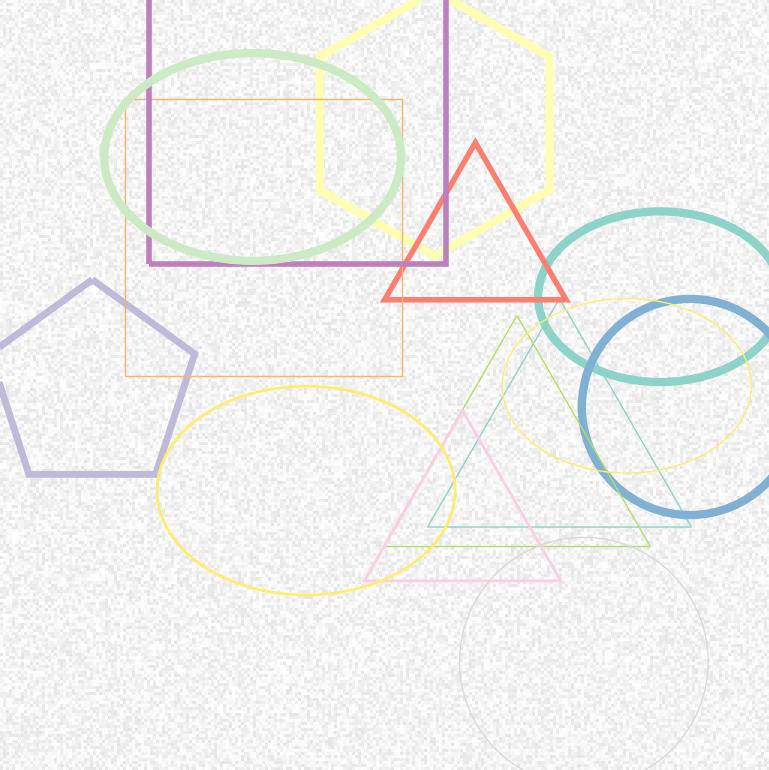[{"shape": "oval", "thickness": 3, "radius": 0.79, "center": [0.857, 0.615]}, {"shape": "triangle", "thickness": 0.5, "radius": 0.99, "center": [0.727, 0.414]}, {"shape": "hexagon", "thickness": 3, "radius": 0.86, "center": [0.564, 0.84]}, {"shape": "pentagon", "thickness": 2.5, "radius": 0.7, "center": [0.12, 0.497]}, {"shape": "triangle", "thickness": 2, "radius": 0.68, "center": [0.617, 0.679]}, {"shape": "circle", "thickness": 3, "radius": 0.7, "center": [0.896, 0.471]}, {"shape": "square", "thickness": 0.5, "radius": 0.9, "center": [0.342, 0.692]}, {"shape": "triangle", "thickness": 0.5, "radius": 1.0, "center": [0.671, 0.39]}, {"shape": "triangle", "thickness": 1, "radius": 0.74, "center": [0.601, 0.319]}, {"shape": "circle", "thickness": 0.5, "radius": 0.81, "center": [0.758, 0.141]}, {"shape": "square", "thickness": 2, "radius": 0.97, "center": [0.386, 0.85]}, {"shape": "oval", "thickness": 3, "radius": 0.96, "center": [0.328, 0.796]}, {"shape": "oval", "thickness": 0.5, "radius": 0.81, "center": [0.814, 0.499]}, {"shape": "oval", "thickness": 1, "radius": 0.97, "center": [0.398, 0.363]}]